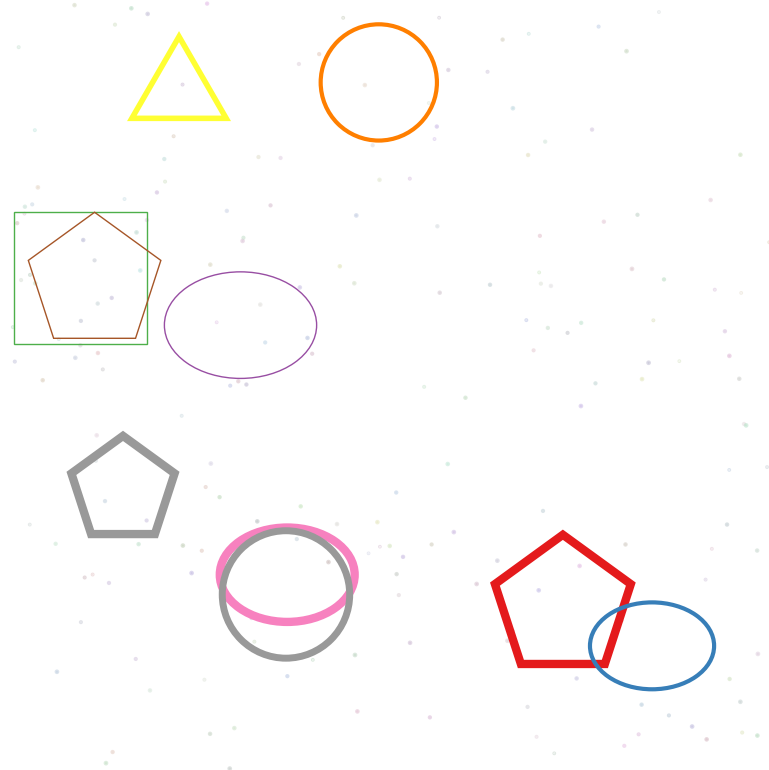[{"shape": "pentagon", "thickness": 3, "radius": 0.46, "center": [0.731, 0.213]}, {"shape": "oval", "thickness": 1.5, "radius": 0.4, "center": [0.847, 0.161]}, {"shape": "square", "thickness": 0.5, "radius": 0.43, "center": [0.104, 0.639]}, {"shape": "oval", "thickness": 0.5, "radius": 0.49, "center": [0.312, 0.578]}, {"shape": "circle", "thickness": 1.5, "radius": 0.38, "center": [0.492, 0.893]}, {"shape": "triangle", "thickness": 2, "radius": 0.35, "center": [0.233, 0.882]}, {"shape": "pentagon", "thickness": 0.5, "radius": 0.45, "center": [0.123, 0.634]}, {"shape": "oval", "thickness": 3, "radius": 0.44, "center": [0.373, 0.254]}, {"shape": "circle", "thickness": 2.5, "radius": 0.41, "center": [0.371, 0.228]}, {"shape": "pentagon", "thickness": 3, "radius": 0.35, "center": [0.16, 0.363]}]